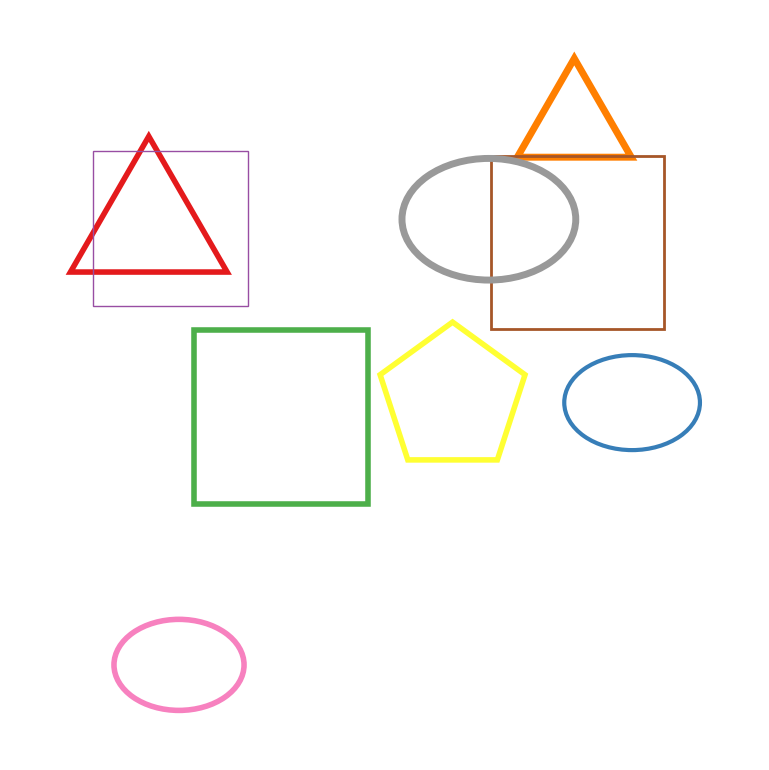[{"shape": "triangle", "thickness": 2, "radius": 0.59, "center": [0.193, 0.705]}, {"shape": "oval", "thickness": 1.5, "radius": 0.44, "center": [0.821, 0.477]}, {"shape": "square", "thickness": 2, "radius": 0.57, "center": [0.365, 0.459]}, {"shape": "square", "thickness": 0.5, "radius": 0.5, "center": [0.221, 0.703]}, {"shape": "triangle", "thickness": 2.5, "radius": 0.43, "center": [0.746, 0.839]}, {"shape": "pentagon", "thickness": 2, "radius": 0.49, "center": [0.588, 0.483]}, {"shape": "square", "thickness": 1, "radius": 0.56, "center": [0.75, 0.685]}, {"shape": "oval", "thickness": 2, "radius": 0.42, "center": [0.232, 0.137]}, {"shape": "oval", "thickness": 2.5, "radius": 0.56, "center": [0.635, 0.715]}]